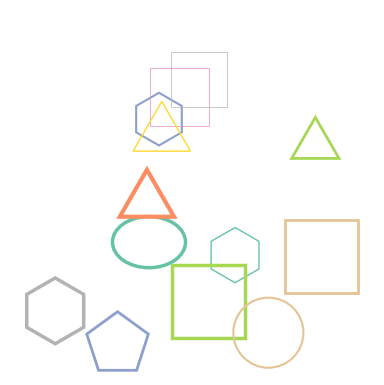[{"shape": "oval", "thickness": 2.5, "radius": 0.47, "center": [0.387, 0.371]}, {"shape": "hexagon", "thickness": 1, "radius": 0.36, "center": [0.611, 0.337]}, {"shape": "triangle", "thickness": 3, "radius": 0.41, "center": [0.382, 0.478]}, {"shape": "pentagon", "thickness": 2, "radius": 0.42, "center": [0.305, 0.106]}, {"shape": "hexagon", "thickness": 1.5, "radius": 0.34, "center": [0.413, 0.691]}, {"shape": "square", "thickness": 0.5, "radius": 0.38, "center": [0.466, 0.749]}, {"shape": "triangle", "thickness": 2, "radius": 0.36, "center": [0.819, 0.624]}, {"shape": "square", "thickness": 2.5, "radius": 0.47, "center": [0.541, 0.216]}, {"shape": "triangle", "thickness": 1, "radius": 0.43, "center": [0.42, 0.65]}, {"shape": "square", "thickness": 2, "radius": 0.48, "center": [0.835, 0.334]}, {"shape": "circle", "thickness": 1.5, "radius": 0.45, "center": [0.697, 0.136]}, {"shape": "square", "thickness": 0.5, "radius": 0.36, "center": [0.517, 0.794]}, {"shape": "hexagon", "thickness": 2.5, "radius": 0.43, "center": [0.143, 0.193]}]